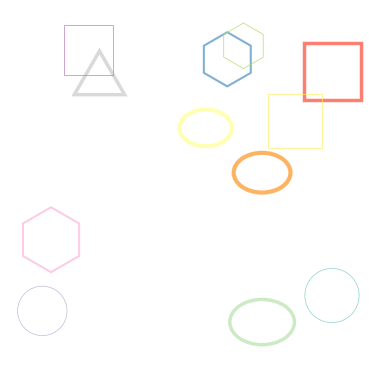[{"shape": "circle", "thickness": 0.5, "radius": 0.35, "center": [0.862, 0.232]}, {"shape": "oval", "thickness": 3, "radius": 0.34, "center": [0.534, 0.668]}, {"shape": "circle", "thickness": 0.5, "radius": 0.32, "center": [0.11, 0.192]}, {"shape": "square", "thickness": 2.5, "radius": 0.37, "center": [0.865, 0.814]}, {"shape": "hexagon", "thickness": 1.5, "radius": 0.35, "center": [0.59, 0.846]}, {"shape": "oval", "thickness": 3, "radius": 0.37, "center": [0.681, 0.551]}, {"shape": "hexagon", "thickness": 0.5, "radius": 0.3, "center": [0.632, 0.881]}, {"shape": "hexagon", "thickness": 1.5, "radius": 0.42, "center": [0.133, 0.377]}, {"shape": "triangle", "thickness": 2.5, "radius": 0.38, "center": [0.258, 0.792]}, {"shape": "square", "thickness": 0.5, "radius": 0.32, "center": [0.23, 0.871]}, {"shape": "oval", "thickness": 2.5, "radius": 0.42, "center": [0.681, 0.163]}, {"shape": "square", "thickness": 0.5, "radius": 0.35, "center": [0.767, 0.685]}]